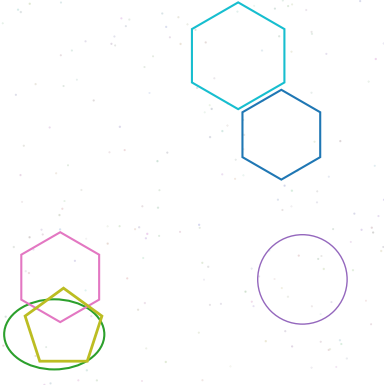[{"shape": "hexagon", "thickness": 1.5, "radius": 0.58, "center": [0.731, 0.65]}, {"shape": "oval", "thickness": 1.5, "radius": 0.65, "center": [0.141, 0.132]}, {"shape": "circle", "thickness": 1, "radius": 0.58, "center": [0.785, 0.274]}, {"shape": "hexagon", "thickness": 1.5, "radius": 0.58, "center": [0.156, 0.28]}, {"shape": "pentagon", "thickness": 2, "radius": 0.52, "center": [0.165, 0.147]}, {"shape": "hexagon", "thickness": 1.5, "radius": 0.69, "center": [0.619, 0.855]}]